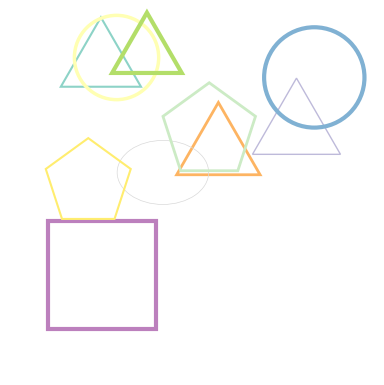[{"shape": "triangle", "thickness": 1.5, "radius": 0.6, "center": [0.262, 0.835]}, {"shape": "circle", "thickness": 2.5, "radius": 0.55, "center": [0.303, 0.851]}, {"shape": "triangle", "thickness": 1, "radius": 0.66, "center": [0.77, 0.665]}, {"shape": "circle", "thickness": 3, "radius": 0.65, "center": [0.816, 0.799]}, {"shape": "triangle", "thickness": 2, "radius": 0.63, "center": [0.567, 0.609]}, {"shape": "triangle", "thickness": 3, "radius": 0.52, "center": [0.382, 0.863]}, {"shape": "oval", "thickness": 0.5, "radius": 0.59, "center": [0.423, 0.552]}, {"shape": "square", "thickness": 3, "radius": 0.7, "center": [0.264, 0.286]}, {"shape": "pentagon", "thickness": 2, "radius": 0.63, "center": [0.543, 0.659]}, {"shape": "pentagon", "thickness": 1.5, "radius": 0.58, "center": [0.229, 0.525]}]